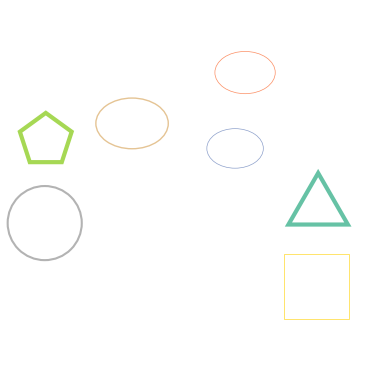[{"shape": "triangle", "thickness": 3, "radius": 0.45, "center": [0.826, 0.461]}, {"shape": "oval", "thickness": 0.5, "radius": 0.39, "center": [0.637, 0.812]}, {"shape": "oval", "thickness": 0.5, "radius": 0.37, "center": [0.611, 0.614]}, {"shape": "pentagon", "thickness": 3, "radius": 0.35, "center": [0.119, 0.636]}, {"shape": "square", "thickness": 0.5, "radius": 0.42, "center": [0.821, 0.255]}, {"shape": "oval", "thickness": 1, "radius": 0.47, "center": [0.343, 0.679]}, {"shape": "circle", "thickness": 1.5, "radius": 0.48, "center": [0.116, 0.421]}]